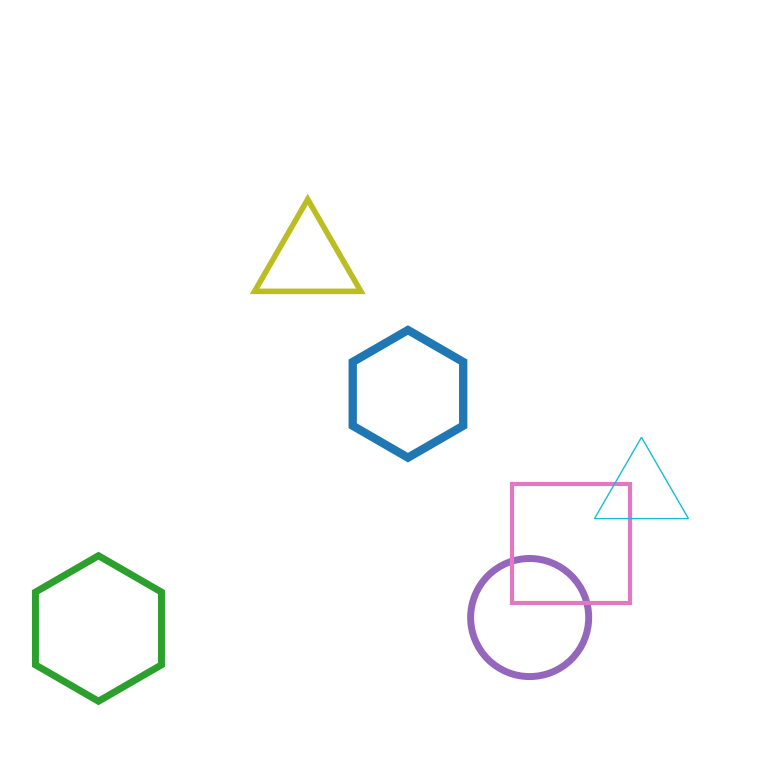[{"shape": "hexagon", "thickness": 3, "radius": 0.41, "center": [0.53, 0.489]}, {"shape": "hexagon", "thickness": 2.5, "radius": 0.47, "center": [0.128, 0.184]}, {"shape": "circle", "thickness": 2.5, "radius": 0.38, "center": [0.688, 0.198]}, {"shape": "square", "thickness": 1.5, "radius": 0.38, "center": [0.742, 0.294]}, {"shape": "triangle", "thickness": 2, "radius": 0.4, "center": [0.4, 0.661]}, {"shape": "triangle", "thickness": 0.5, "radius": 0.35, "center": [0.833, 0.362]}]